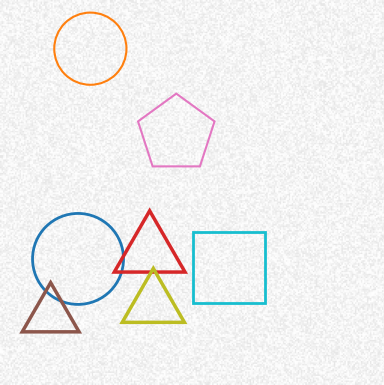[{"shape": "circle", "thickness": 2, "radius": 0.59, "center": [0.203, 0.327]}, {"shape": "circle", "thickness": 1.5, "radius": 0.47, "center": [0.235, 0.874]}, {"shape": "triangle", "thickness": 2.5, "radius": 0.53, "center": [0.389, 0.346]}, {"shape": "triangle", "thickness": 2.5, "radius": 0.43, "center": [0.132, 0.181]}, {"shape": "pentagon", "thickness": 1.5, "radius": 0.52, "center": [0.458, 0.652]}, {"shape": "triangle", "thickness": 2.5, "radius": 0.47, "center": [0.398, 0.209]}, {"shape": "square", "thickness": 2, "radius": 0.47, "center": [0.594, 0.305]}]